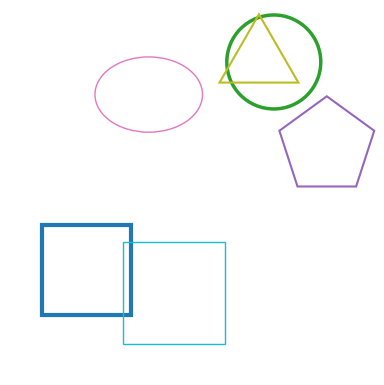[{"shape": "square", "thickness": 3, "radius": 0.58, "center": [0.224, 0.299]}, {"shape": "circle", "thickness": 2.5, "radius": 0.61, "center": [0.711, 0.839]}, {"shape": "pentagon", "thickness": 1.5, "radius": 0.65, "center": [0.849, 0.62]}, {"shape": "oval", "thickness": 1, "radius": 0.7, "center": [0.386, 0.754]}, {"shape": "triangle", "thickness": 1.5, "radius": 0.59, "center": [0.673, 0.845]}, {"shape": "square", "thickness": 1, "radius": 0.66, "center": [0.452, 0.239]}]